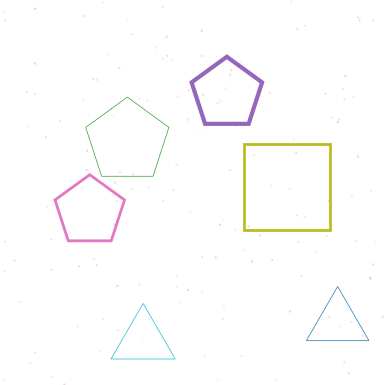[{"shape": "triangle", "thickness": 0.5, "radius": 0.47, "center": [0.877, 0.162]}, {"shape": "pentagon", "thickness": 0.5, "radius": 0.57, "center": [0.331, 0.634]}, {"shape": "pentagon", "thickness": 3, "radius": 0.48, "center": [0.589, 0.756]}, {"shape": "pentagon", "thickness": 2, "radius": 0.47, "center": [0.233, 0.451]}, {"shape": "square", "thickness": 2, "radius": 0.56, "center": [0.745, 0.514]}, {"shape": "triangle", "thickness": 0.5, "radius": 0.48, "center": [0.372, 0.116]}]